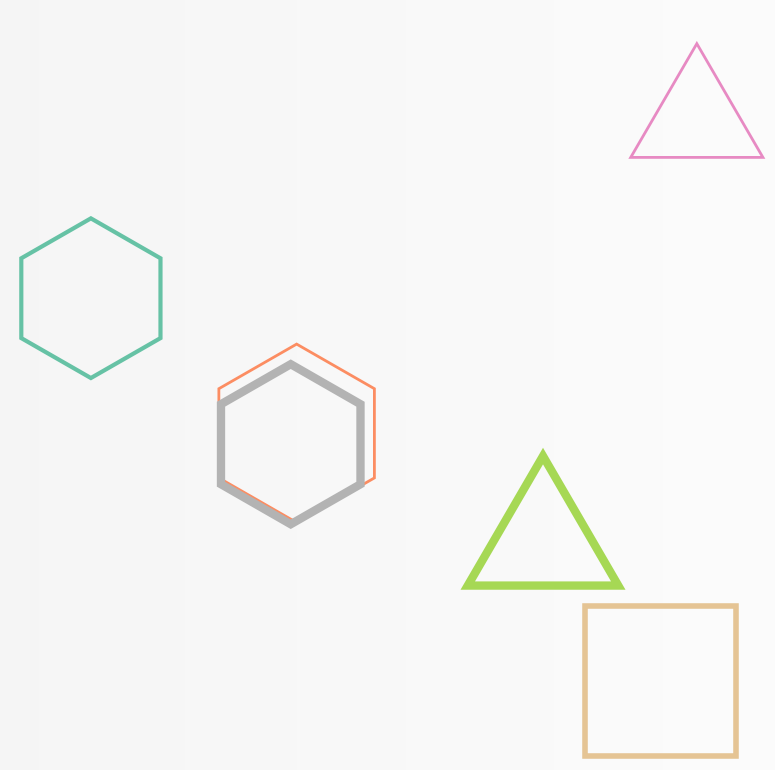[{"shape": "hexagon", "thickness": 1.5, "radius": 0.52, "center": [0.117, 0.613]}, {"shape": "hexagon", "thickness": 1, "radius": 0.58, "center": [0.383, 0.437]}, {"shape": "triangle", "thickness": 1, "radius": 0.49, "center": [0.899, 0.845]}, {"shape": "triangle", "thickness": 3, "radius": 0.56, "center": [0.701, 0.296]}, {"shape": "square", "thickness": 2, "radius": 0.49, "center": [0.852, 0.115]}, {"shape": "hexagon", "thickness": 3, "radius": 0.52, "center": [0.375, 0.423]}]